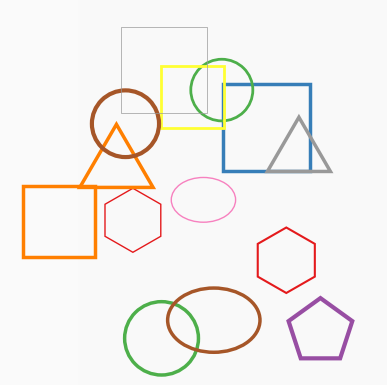[{"shape": "hexagon", "thickness": 1.5, "radius": 0.43, "center": [0.739, 0.324]}, {"shape": "hexagon", "thickness": 1, "radius": 0.42, "center": [0.343, 0.428]}, {"shape": "square", "thickness": 2.5, "radius": 0.56, "center": [0.688, 0.668]}, {"shape": "circle", "thickness": 2, "radius": 0.4, "center": [0.572, 0.766]}, {"shape": "circle", "thickness": 2.5, "radius": 0.48, "center": [0.417, 0.121]}, {"shape": "pentagon", "thickness": 3, "radius": 0.43, "center": [0.827, 0.139]}, {"shape": "triangle", "thickness": 2.5, "radius": 0.55, "center": [0.3, 0.568]}, {"shape": "square", "thickness": 2.5, "radius": 0.46, "center": [0.152, 0.424]}, {"shape": "square", "thickness": 2, "radius": 0.41, "center": [0.497, 0.748]}, {"shape": "oval", "thickness": 2.5, "radius": 0.6, "center": [0.552, 0.168]}, {"shape": "circle", "thickness": 3, "radius": 0.43, "center": [0.324, 0.679]}, {"shape": "oval", "thickness": 1, "radius": 0.42, "center": [0.525, 0.481]}, {"shape": "square", "thickness": 0.5, "radius": 0.56, "center": [0.423, 0.818]}, {"shape": "triangle", "thickness": 2.5, "radius": 0.47, "center": [0.771, 0.602]}]